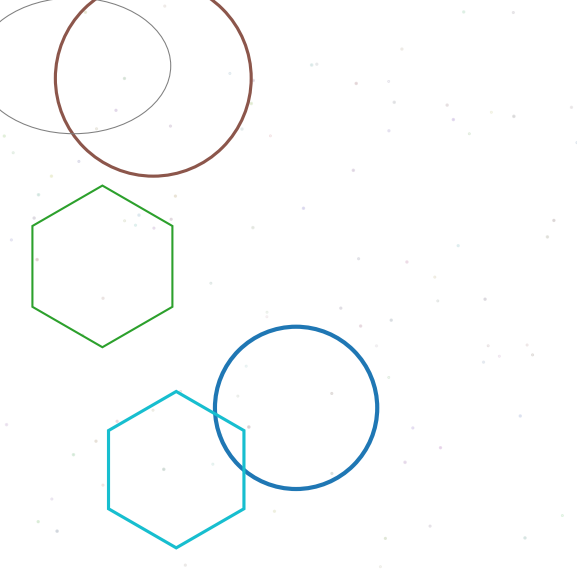[{"shape": "circle", "thickness": 2, "radius": 0.7, "center": [0.513, 0.293]}, {"shape": "hexagon", "thickness": 1, "radius": 0.7, "center": [0.177, 0.538]}, {"shape": "circle", "thickness": 1.5, "radius": 0.85, "center": [0.265, 0.864]}, {"shape": "oval", "thickness": 0.5, "radius": 0.84, "center": [0.128, 0.885]}, {"shape": "hexagon", "thickness": 1.5, "radius": 0.68, "center": [0.305, 0.186]}]